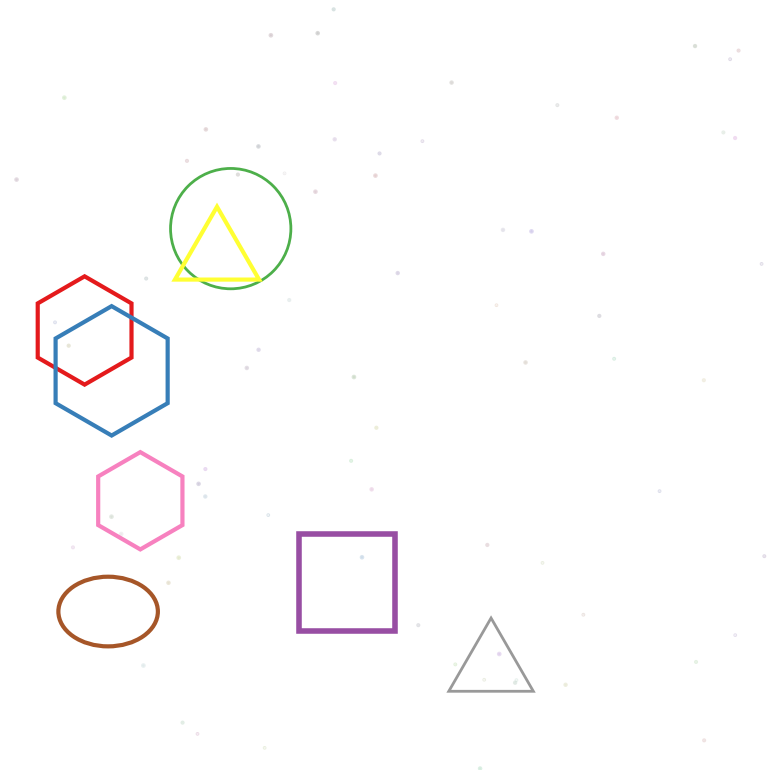[{"shape": "hexagon", "thickness": 1.5, "radius": 0.35, "center": [0.11, 0.571]}, {"shape": "hexagon", "thickness": 1.5, "radius": 0.42, "center": [0.145, 0.518]}, {"shape": "circle", "thickness": 1, "radius": 0.39, "center": [0.3, 0.703]}, {"shape": "square", "thickness": 2, "radius": 0.31, "center": [0.451, 0.244]}, {"shape": "triangle", "thickness": 1.5, "radius": 0.32, "center": [0.282, 0.668]}, {"shape": "oval", "thickness": 1.5, "radius": 0.32, "center": [0.14, 0.206]}, {"shape": "hexagon", "thickness": 1.5, "radius": 0.32, "center": [0.182, 0.35]}, {"shape": "triangle", "thickness": 1, "radius": 0.32, "center": [0.638, 0.134]}]